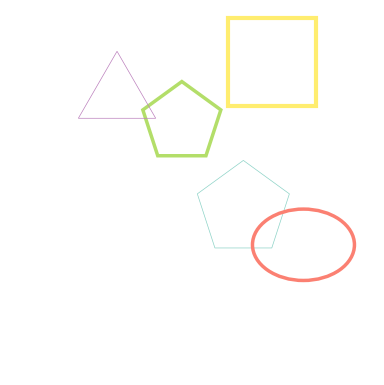[{"shape": "pentagon", "thickness": 0.5, "radius": 0.63, "center": [0.632, 0.458]}, {"shape": "oval", "thickness": 2.5, "radius": 0.66, "center": [0.788, 0.364]}, {"shape": "pentagon", "thickness": 2.5, "radius": 0.53, "center": [0.472, 0.682]}, {"shape": "triangle", "thickness": 0.5, "radius": 0.58, "center": [0.304, 0.751]}, {"shape": "square", "thickness": 3, "radius": 0.57, "center": [0.706, 0.839]}]